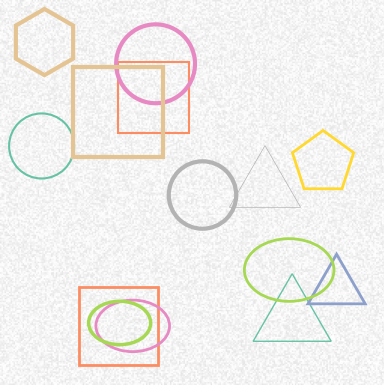[{"shape": "triangle", "thickness": 1, "radius": 0.58, "center": [0.759, 0.172]}, {"shape": "circle", "thickness": 1.5, "radius": 0.42, "center": [0.108, 0.621]}, {"shape": "square", "thickness": 2, "radius": 0.51, "center": [0.309, 0.153]}, {"shape": "square", "thickness": 1.5, "radius": 0.46, "center": [0.398, 0.746]}, {"shape": "triangle", "thickness": 2, "radius": 0.43, "center": [0.874, 0.254]}, {"shape": "circle", "thickness": 3, "radius": 0.51, "center": [0.404, 0.834]}, {"shape": "oval", "thickness": 2, "radius": 0.48, "center": [0.345, 0.154]}, {"shape": "oval", "thickness": 2, "radius": 0.58, "center": [0.751, 0.299]}, {"shape": "oval", "thickness": 2.5, "radius": 0.4, "center": [0.311, 0.161]}, {"shape": "pentagon", "thickness": 2, "radius": 0.42, "center": [0.839, 0.577]}, {"shape": "square", "thickness": 3, "radius": 0.59, "center": [0.306, 0.709]}, {"shape": "hexagon", "thickness": 3, "radius": 0.43, "center": [0.116, 0.891]}, {"shape": "triangle", "thickness": 0.5, "radius": 0.53, "center": [0.688, 0.515]}, {"shape": "circle", "thickness": 3, "radius": 0.44, "center": [0.526, 0.493]}]